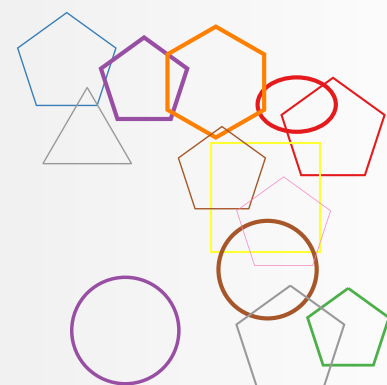[{"shape": "oval", "thickness": 3, "radius": 0.5, "center": [0.766, 0.728]}, {"shape": "pentagon", "thickness": 1.5, "radius": 0.7, "center": [0.859, 0.658]}, {"shape": "pentagon", "thickness": 1, "radius": 0.67, "center": [0.172, 0.834]}, {"shape": "pentagon", "thickness": 2, "radius": 0.55, "center": [0.899, 0.141]}, {"shape": "circle", "thickness": 2.5, "radius": 0.69, "center": [0.323, 0.141]}, {"shape": "pentagon", "thickness": 3, "radius": 0.59, "center": [0.372, 0.786]}, {"shape": "hexagon", "thickness": 3, "radius": 0.72, "center": [0.557, 0.787]}, {"shape": "square", "thickness": 1.5, "radius": 0.71, "center": [0.685, 0.486]}, {"shape": "circle", "thickness": 3, "radius": 0.63, "center": [0.691, 0.3]}, {"shape": "pentagon", "thickness": 1, "radius": 0.59, "center": [0.573, 0.553]}, {"shape": "pentagon", "thickness": 0.5, "radius": 0.64, "center": [0.732, 0.413]}, {"shape": "pentagon", "thickness": 1.5, "radius": 0.73, "center": [0.749, 0.112]}, {"shape": "triangle", "thickness": 1, "radius": 0.66, "center": [0.225, 0.641]}]